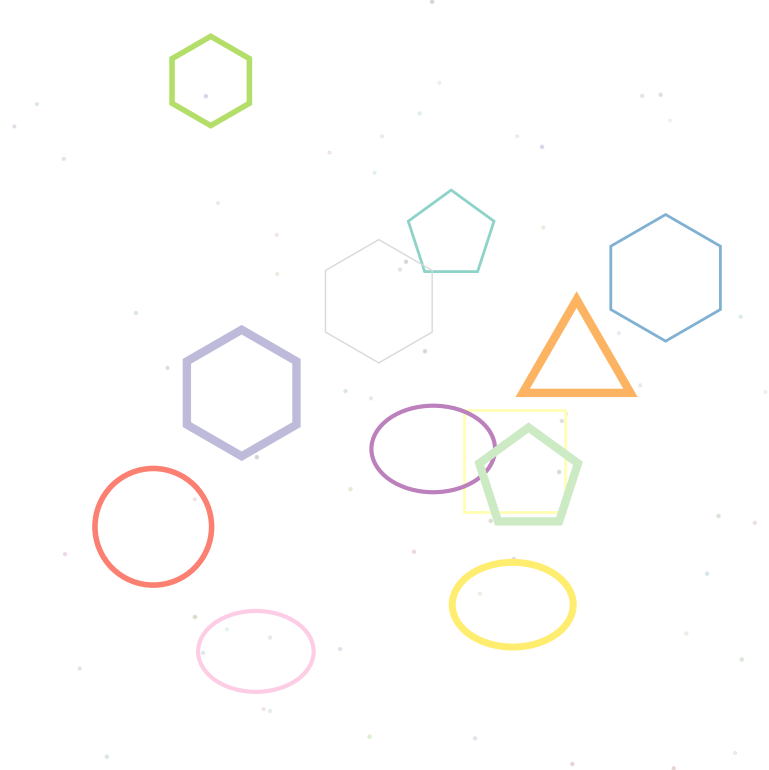[{"shape": "pentagon", "thickness": 1, "radius": 0.29, "center": [0.586, 0.695]}, {"shape": "square", "thickness": 1, "radius": 0.33, "center": [0.668, 0.401]}, {"shape": "hexagon", "thickness": 3, "radius": 0.41, "center": [0.314, 0.49]}, {"shape": "circle", "thickness": 2, "radius": 0.38, "center": [0.199, 0.316]}, {"shape": "hexagon", "thickness": 1, "radius": 0.41, "center": [0.864, 0.639]}, {"shape": "triangle", "thickness": 3, "radius": 0.4, "center": [0.749, 0.53]}, {"shape": "hexagon", "thickness": 2, "radius": 0.29, "center": [0.274, 0.895]}, {"shape": "oval", "thickness": 1.5, "radius": 0.38, "center": [0.332, 0.154]}, {"shape": "hexagon", "thickness": 0.5, "radius": 0.4, "center": [0.492, 0.609]}, {"shape": "oval", "thickness": 1.5, "radius": 0.4, "center": [0.563, 0.417]}, {"shape": "pentagon", "thickness": 3, "radius": 0.34, "center": [0.687, 0.377]}, {"shape": "oval", "thickness": 2.5, "radius": 0.39, "center": [0.666, 0.215]}]